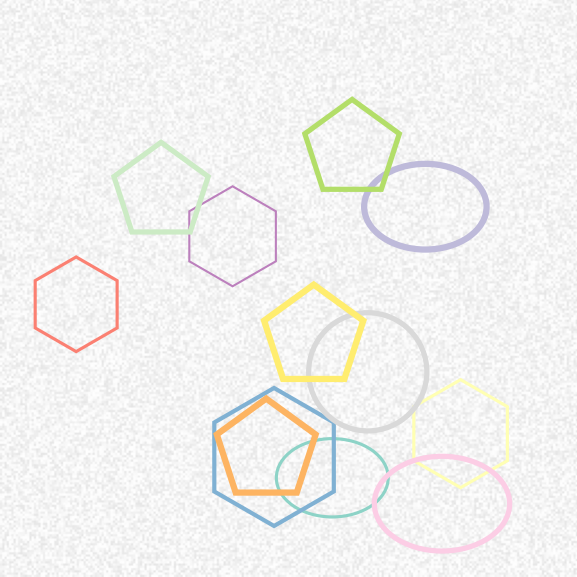[{"shape": "oval", "thickness": 1.5, "radius": 0.48, "center": [0.575, 0.172]}, {"shape": "hexagon", "thickness": 1.5, "radius": 0.47, "center": [0.798, 0.248]}, {"shape": "oval", "thickness": 3, "radius": 0.53, "center": [0.737, 0.641]}, {"shape": "hexagon", "thickness": 1.5, "radius": 0.41, "center": [0.132, 0.472]}, {"shape": "hexagon", "thickness": 2, "radius": 0.6, "center": [0.475, 0.208]}, {"shape": "pentagon", "thickness": 3, "radius": 0.45, "center": [0.461, 0.219]}, {"shape": "pentagon", "thickness": 2.5, "radius": 0.43, "center": [0.61, 0.741]}, {"shape": "oval", "thickness": 2.5, "radius": 0.59, "center": [0.765, 0.127]}, {"shape": "circle", "thickness": 2.5, "radius": 0.51, "center": [0.637, 0.355]}, {"shape": "hexagon", "thickness": 1, "radius": 0.43, "center": [0.403, 0.59]}, {"shape": "pentagon", "thickness": 2.5, "radius": 0.43, "center": [0.279, 0.667]}, {"shape": "pentagon", "thickness": 3, "radius": 0.45, "center": [0.543, 0.416]}]